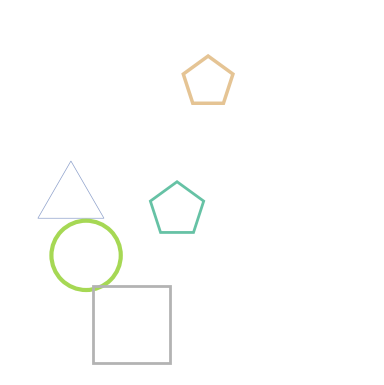[{"shape": "pentagon", "thickness": 2, "radius": 0.36, "center": [0.46, 0.455]}, {"shape": "triangle", "thickness": 0.5, "radius": 0.5, "center": [0.184, 0.483]}, {"shape": "circle", "thickness": 3, "radius": 0.45, "center": [0.224, 0.337]}, {"shape": "pentagon", "thickness": 2.5, "radius": 0.34, "center": [0.541, 0.787]}, {"shape": "square", "thickness": 2, "radius": 0.5, "center": [0.342, 0.157]}]